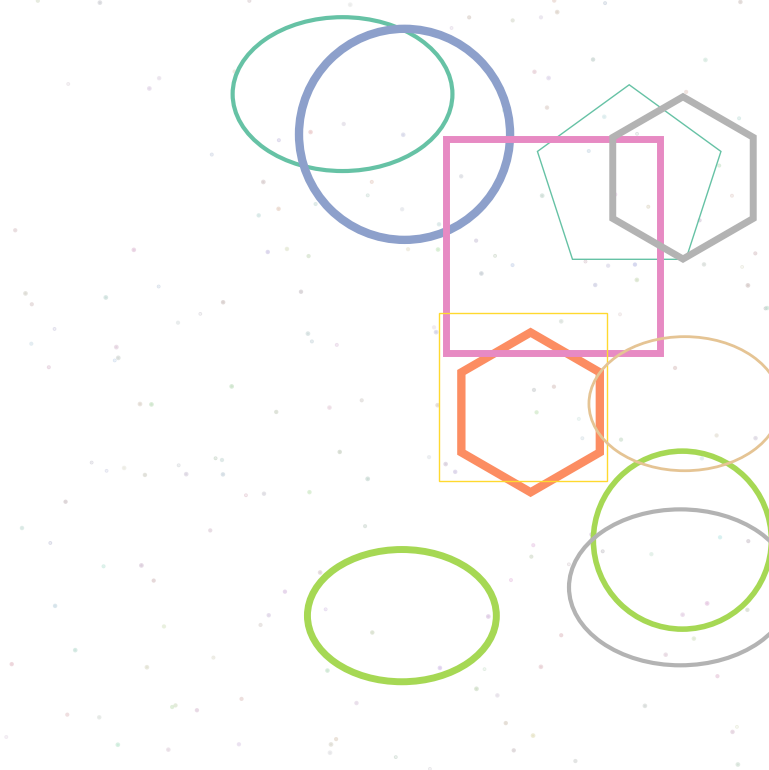[{"shape": "pentagon", "thickness": 0.5, "radius": 0.63, "center": [0.817, 0.765]}, {"shape": "oval", "thickness": 1.5, "radius": 0.71, "center": [0.445, 0.878]}, {"shape": "hexagon", "thickness": 3, "radius": 0.52, "center": [0.689, 0.464]}, {"shape": "circle", "thickness": 3, "radius": 0.69, "center": [0.525, 0.826]}, {"shape": "square", "thickness": 2.5, "radius": 0.69, "center": [0.718, 0.681]}, {"shape": "oval", "thickness": 2.5, "radius": 0.61, "center": [0.522, 0.2]}, {"shape": "circle", "thickness": 2, "radius": 0.58, "center": [0.886, 0.299]}, {"shape": "square", "thickness": 0.5, "radius": 0.55, "center": [0.679, 0.485]}, {"shape": "oval", "thickness": 1, "radius": 0.62, "center": [0.889, 0.476]}, {"shape": "hexagon", "thickness": 2.5, "radius": 0.53, "center": [0.887, 0.769]}, {"shape": "oval", "thickness": 1.5, "radius": 0.72, "center": [0.884, 0.237]}]